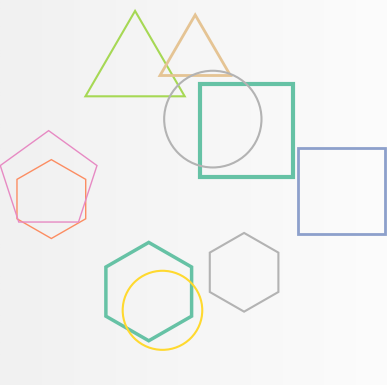[{"shape": "hexagon", "thickness": 2.5, "radius": 0.64, "center": [0.384, 0.243]}, {"shape": "square", "thickness": 3, "radius": 0.6, "center": [0.636, 0.662]}, {"shape": "hexagon", "thickness": 1, "radius": 0.51, "center": [0.132, 0.483]}, {"shape": "square", "thickness": 2, "radius": 0.56, "center": [0.881, 0.504]}, {"shape": "pentagon", "thickness": 1, "radius": 0.66, "center": [0.125, 0.529]}, {"shape": "triangle", "thickness": 1.5, "radius": 0.74, "center": [0.349, 0.824]}, {"shape": "circle", "thickness": 1.5, "radius": 0.51, "center": [0.419, 0.194]}, {"shape": "triangle", "thickness": 2, "radius": 0.52, "center": [0.504, 0.856]}, {"shape": "hexagon", "thickness": 1.5, "radius": 0.51, "center": [0.63, 0.293]}, {"shape": "circle", "thickness": 1.5, "radius": 0.63, "center": [0.549, 0.691]}]